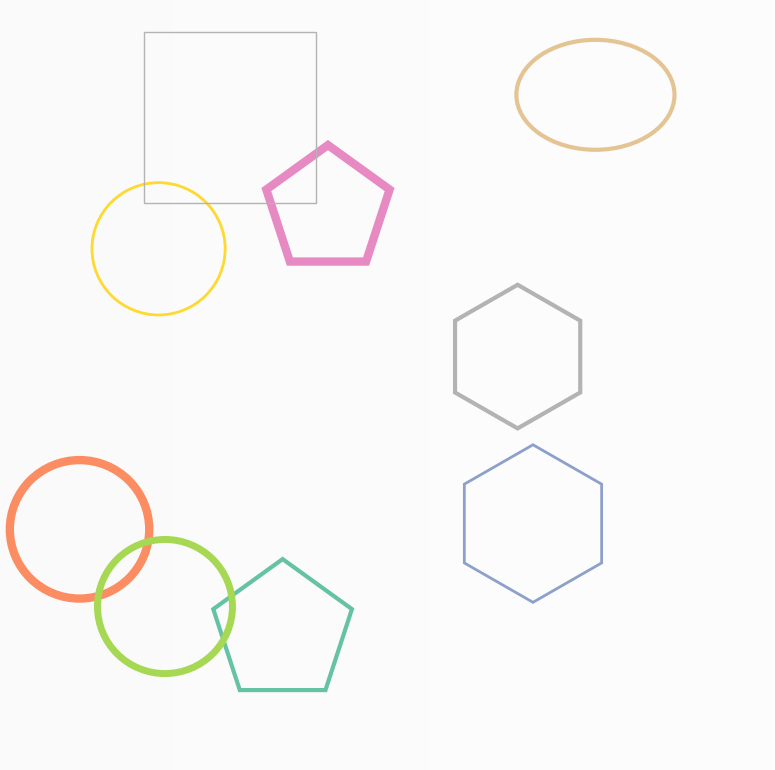[{"shape": "pentagon", "thickness": 1.5, "radius": 0.47, "center": [0.365, 0.18]}, {"shape": "circle", "thickness": 3, "radius": 0.45, "center": [0.103, 0.313]}, {"shape": "hexagon", "thickness": 1, "radius": 0.51, "center": [0.688, 0.32]}, {"shape": "pentagon", "thickness": 3, "radius": 0.42, "center": [0.423, 0.728]}, {"shape": "circle", "thickness": 2.5, "radius": 0.44, "center": [0.213, 0.212]}, {"shape": "circle", "thickness": 1, "radius": 0.43, "center": [0.205, 0.677]}, {"shape": "oval", "thickness": 1.5, "radius": 0.51, "center": [0.768, 0.877]}, {"shape": "hexagon", "thickness": 1.5, "radius": 0.47, "center": [0.668, 0.537]}, {"shape": "square", "thickness": 0.5, "radius": 0.55, "center": [0.297, 0.847]}]